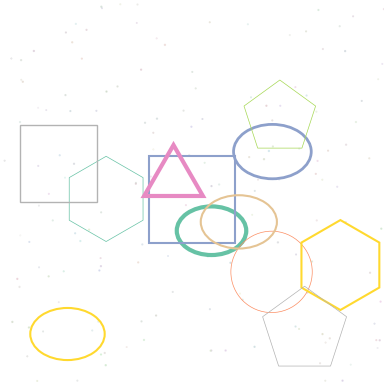[{"shape": "hexagon", "thickness": 0.5, "radius": 0.55, "center": [0.276, 0.483]}, {"shape": "oval", "thickness": 3, "radius": 0.45, "center": [0.549, 0.401]}, {"shape": "circle", "thickness": 0.5, "radius": 0.53, "center": [0.705, 0.294]}, {"shape": "square", "thickness": 1.5, "radius": 0.56, "center": [0.498, 0.482]}, {"shape": "oval", "thickness": 2, "radius": 0.5, "center": [0.708, 0.606]}, {"shape": "triangle", "thickness": 3, "radius": 0.44, "center": [0.451, 0.535]}, {"shape": "pentagon", "thickness": 0.5, "radius": 0.49, "center": [0.727, 0.694]}, {"shape": "hexagon", "thickness": 1.5, "radius": 0.58, "center": [0.884, 0.312]}, {"shape": "oval", "thickness": 1.5, "radius": 0.48, "center": [0.175, 0.132]}, {"shape": "oval", "thickness": 1.5, "radius": 0.49, "center": [0.62, 0.424]}, {"shape": "pentagon", "thickness": 0.5, "radius": 0.57, "center": [0.791, 0.142]}, {"shape": "square", "thickness": 1, "radius": 0.5, "center": [0.152, 0.576]}]